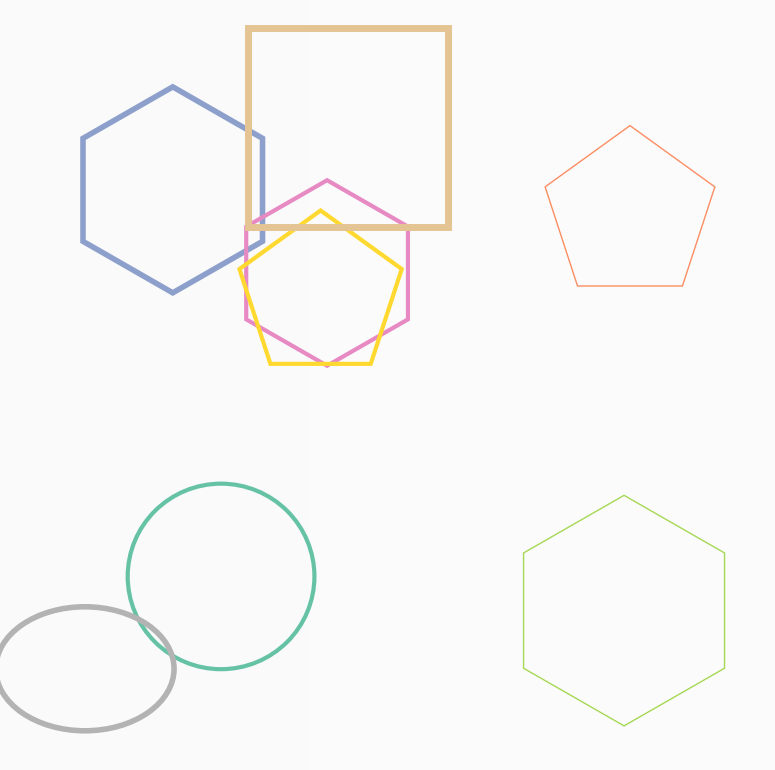[{"shape": "circle", "thickness": 1.5, "radius": 0.6, "center": [0.285, 0.251]}, {"shape": "pentagon", "thickness": 0.5, "radius": 0.58, "center": [0.813, 0.722]}, {"shape": "hexagon", "thickness": 2, "radius": 0.67, "center": [0.223, 0.753]}, {"shape": "hexagon", "thickness": 1.5, "radius": 0.6, "center": [0.422, 0.645]}, {"shape": "hexagon", "thickness": 0.5, "radius": 0.75, "center": [0.805, 0.207]}, {"shape": "pentagon", "thickness": 1.5, "radius": 0.55, "center": [0.414, 0.617]}, {"shape": "square", "thickness": 2.5, "radius": 0.64, "center": [0.449, 0.834]}, {"shape": "oval", "thickness": 2, "radius": 0.58, "center": [0.11, 0.131]}]